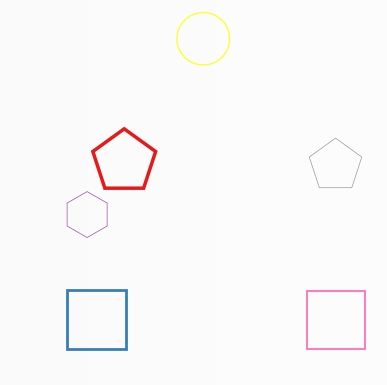[{"shape": "pentagon", "thickness": 2.5, "radius": 0.43, "center": [0.321, 0.58]}, {"shape": "square", "thickness": 2, "radius": 0.38, "center": [0.25, 0.171]}, {"shape": "hexagon", "thickness": 0.5, "radius": 0.3, "center": [0.225, 0.443]}, {"shape": "circle", "thickness": 1, "radius": 0.34, "center": [0.525, 0.899]}, {"shape": "square", "thickness": 1.5, "radius": 0.37, "center": [0.866, 0.168]}, {"shape": "pentagon", "thickness": 0.5, "radius": 0.36, "center": [0.866, 0.57]}]